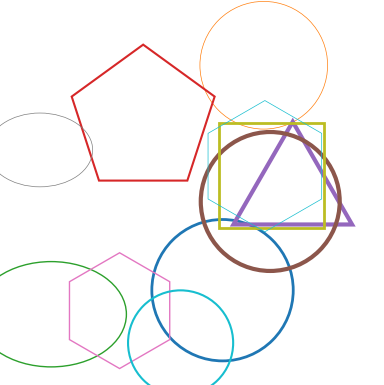[{"shape": "circle", "thickness": 2, "radius": 0.92, "center": [0.578, 0.246]}, {"shape": "circle", "thickness": 0.5, "radius": 0.83, "center": [0.685, 0.831]}, {"shape": "oval", "thickness": 1, "radius": 0.98, "center": [0.133, 0.184]}, {"shape": "pentagon", "thickness": 1.5, "radius": 0.98, "center": [0.372, 0.689]}, {"shape": "triangle", "thickness": 3, "radius": 0.89, "center": [0.76, 0.506]}, {"shape": "circle", "thickness": 3, "radius": 0.9, "center": [0.702, 0.477]}, {"shape": "hexagon", "thickness": 1, "radius": 0.75, "center": [0.311, 0.193]}, {"shape": "oval", "thickness": 0.5, "radius": 0.68, "center": [0.104, 0.611]}, {"shape": "square", "thickness": 2, "radius": 0.68, "center": [0.706, 0.545]}, {"shape": "circle", "thickness": 1.5, "radius": 0.68, "center": [0.469, 0.109]}, {"shape": "hexagon", "thickness": 0.5, "radius": 0.85, "center": [0.688, 0.568]}]